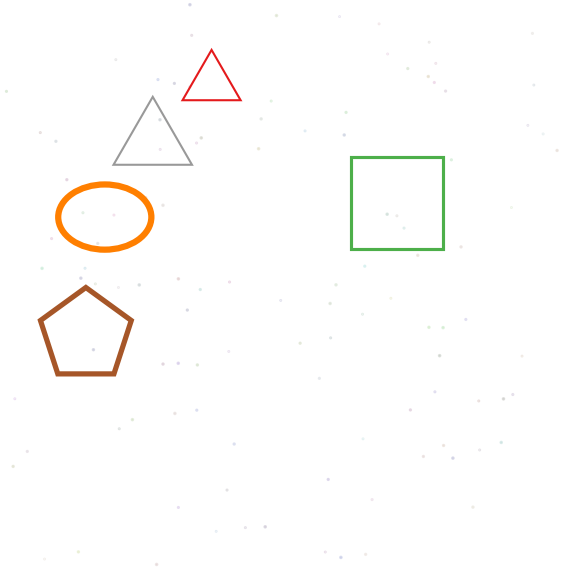[{"shape": "triangle", "thickness": 1, "radius": 0.29, "center": [0.366, 0.855]}, {"shape": "square", "thickness": 1.5, "radius": 0.4, "center": [0.687, 0.648]}, {"shape": "oval", "thickness": 3, "radius": 0.4, "center": [0.181, 0.623]}, {"shape": "pentagon", "thickness": 2.5, "radius": 0.41, "center": [0.149, 0.419]}, {"shape": "triangle", "thickness": 1, "radius": 0.39, "center": [0.265, 0.753]}]